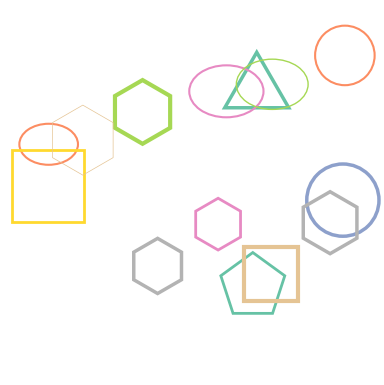[{"shape": "triangle", "thickness": 2.5, "radius": 0.48, "center": [0.667, 0.768]}, {"shape": "pentagon", "thickness": 2, "radius": 0.44, "center": [0.657, 0.257]}, {"shape": "oval", "thickness": 1.5, "radius": 0.38, "center": [0.126, 0.625]}, {"shape": "circle", "thickness": 1.5, "radius": 0.39, "center": [0.896, 0.856]}, {"shape": "circle", "thickness": 2.5, "radius": 0.47, "center": [0.891, 0.48]}, {"shape": "oval", "thickness": 1.5, "radius": 0.48, "center": [0.588, 0.763]}, {"shape": "hexagon", "thickness": 2, "radius": 0.34, "center": [0.567, 0.418]}, {"shape": "oval", "thickness": 1, "radius": 0.47, "center": [0.707, 0.781]}, {"shape": "hexagon", "thickness": 3, "radius": 0.41, "center": [0.37, 0.709]}, {"shape": "square", "thickness": 2, "radius": 0.47, "center": [0.125, 0.517]}, {"shape": "square", "thickness": 3, "radius": 0.36, "center": [0.704, 0.288]}, {"shape": "hexagon", "thickness": 0.5, "radius": 0.45, "center": [0.215, 0.636]}, {"shape": "hexagon", "thickness": 2.5, "radius": 0.4, "center": [0.857, 0.422]}, {"shape": "hexagon", "thickness": 2.5, "radius": 0.36, "center": [0.409, 0.309]}]